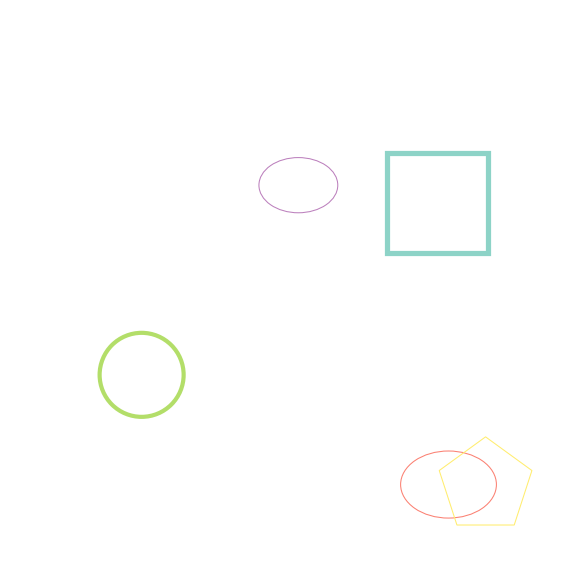[{"shape": "square", "thickness": 2.5, "radius": 0.44, "center": [0.758, 0.648]}, {"shape": "oval", "thickness": 0.5, "radius": 0.41, "center": [0.777, 0.16]}, {"shape": "circle", "thickness": 2, "radius": 0.36, "center": [0.245, 0.35]}, {"shape": "oval", "thickness": 0.5, "radius": 0.34, "center": [0.517, 0.678]}, {"shape": "pentagon", "thickness": 0.5, "radius": 0.42, "center": [0.841, 0.158]}]